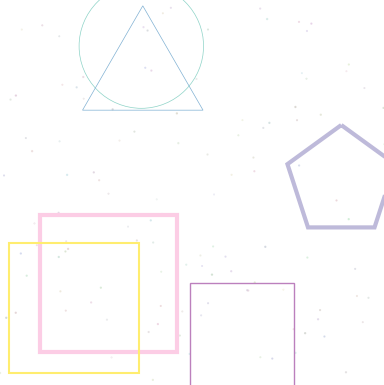[{"shape": "circle", "thickness": 0.5, "radius": 0.81, "center": [0.367, 0.88]}, {"shape": "pentagon", "thickness": 3, "radius": 0.73, "center": [0.886, 0.528]}, {"shape": "triangle", "thickness": 0.5, "radius": 0.9, "center": [0.371, 0.804]}, {"shape": "square", "thickness": 3, "radius": 0.89, "center": [0.281, 0.264]}, {"shape": "square", "thickness": 1, "radius": 0.68, "center": [0.628, 0.131]}, {"shape": "square", "thickness": 1.5, "radius": 0.84, "center": [0.192, 0.199]}]